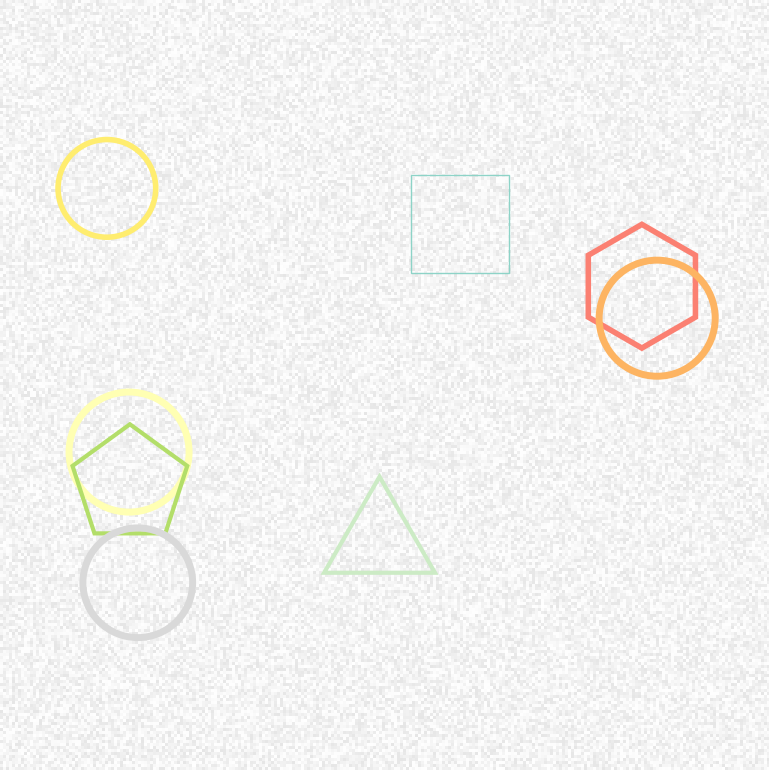[{"shape": "square", "thickness": 0.5, "radius": 0.32, "center": [0.597, 0.709]}, {"shape": "circle", "thickness": 2.5, "radius": 0.39, "center": [0.168, 0.413]}, {"shape": "hexagon", "thickness": 2, "radius": 0.4, "center": [0.834, 0.628]}, {"shape": "circle", "thickness": 2.5, "radius": 0.38, "center": [0.853, 0.587]}, {"shape": "pentagon", "thickness": 1.5, "radius": 0.39, "center": [0.169, 0.371]}, {"shape": "circle", "thickness": 2.5, "radius": 0.36, "center": [0.179, 0.243]}, {"shape": "triangle", "thickness": 1.5, "radius": 0.42, "center": [0.493, 0.298]}, {"shape": "circle", "thickness": 2, "radius": 0.32, "center": [0.139, 0.755]}]